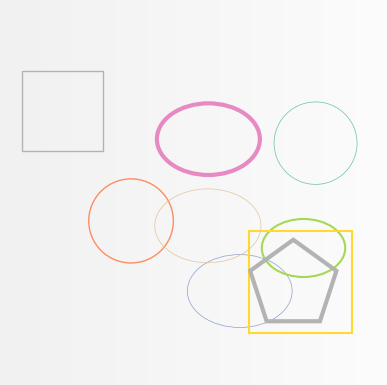[{"shape": "circle", "thickness": 0.5, "radius": 0.54, "center": [0.814, 0.628]}, {"shape": "circle", "thickness": 1, "radius": 0.55, "center": [0.338, 0.426]}, {"shape": "oval", "thickness": 0.5, "radius": 0.68, "center": [0.619, 0.244]}, {"shape": "oval", "thickness": 3, "radius": 0.66, "center": [0.538, 0.639]}, {"shape": "oval", "thickness": 1.5, "radius": 0.54, "center": [0.783, 0.356]}, {"shape": "square", "thickness": 1.5, "radius": 0.66, "center": [0.776, 0.268]}, {"shape": "oval", "thickness": 0.5, "radius": 0.69, "center": [0.536, 0.414]}, {"shape": "pentagon", "thickness": 3, "radius": 0.59, "center": [0.757, 0.26]}, {"shape": "square", "thickness": 1, "radius": 0.52, "center": [0.161, 0.711]}]